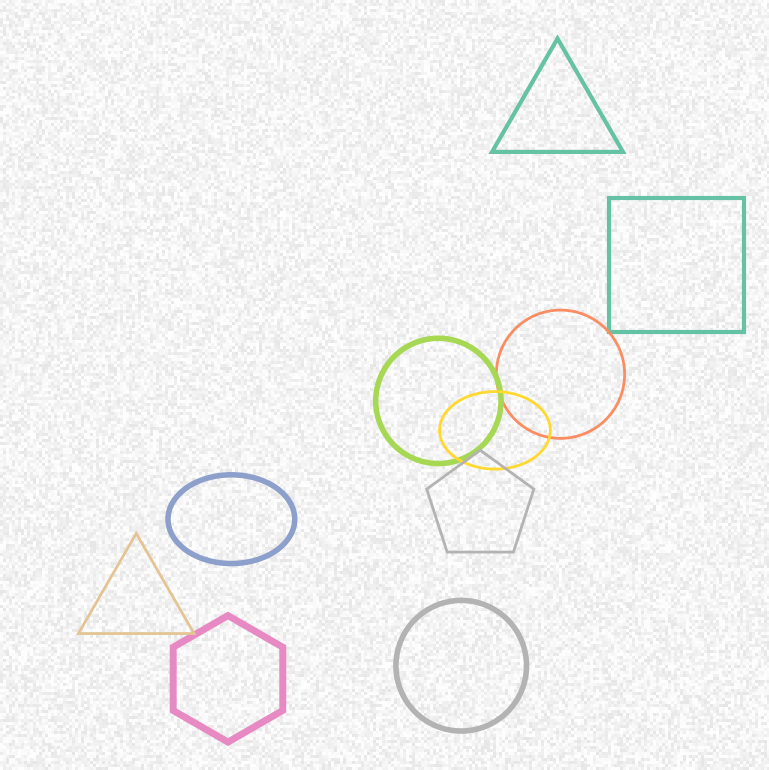[{"shape": "triangle", "thickness": 1.5, "radius": 0.49, "center": [0.724, 0.852]}, {"shape": "square", "thickness": 1.5, "radius": 0.44, "center": [0.878, 0.656]}, {"shape": "circle", "thickness": 1, "radius": 0.42, "center": [0.728, 0.514]}, {"shape": "oval", "thickness": 2, "radius": 0.41, "center": [0.3, 0.326]}, {"shape": "hexagon", "thickness": 2.5, "radius": 0.41, "center": [0.296, 0.118]}, {"shape": "circle", "thickness": 2, "radius": 0.41, "center": [0.569, 0.479]}, {"shape": "oval", "thickness": 1, "radius": 0.36, "center": [0.643, 0.441]}, {"shape": "triangle", "thickness": 1, "radius": 0.43, "center": [0.177, 0.221]}, {"shape": "circle", "thickness": 2, "radius": 0.42, "center": [0.599, 0.135]}, {"shape": "pentagon", "thickness": 1, "radius": 0.37, "center": [0.624, 0.342]}]